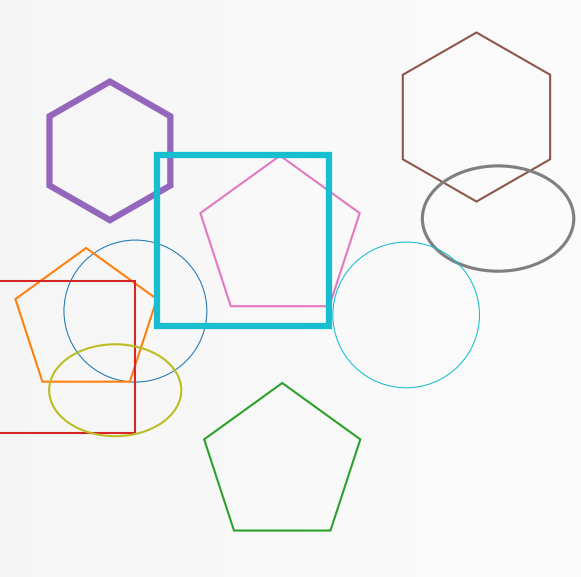[{"shape": "circle", "thickness": 0.5, "radius": 0.61, "center": [0.233, 0.46]}, {"shape": "pentagon", "thickness": 1, "radius": 0.64, "center": [0.148, 0.442]}, {"shape": "pentagon", "thickness": 1, "radius": 0.71, "center": [0.486, 0.195]}, {"shape": "square", "thickness": 1, "radius": 0.66, "center": [0.1, 0.381]}, {"shape": "hexagon", "thickness": 3, "radius": 0.6, "center": [0.189, 0.738]}, {"shape": "hexagon", "thickness": 1, "radius": 0.73, "center": [0.82, 0.796]}, {"shape": "pentagon", "thickness": 1, "radius": 0.72, "center": [0.482, 0.586]}, {"shape": "oval", "thickness": 1.5, "radius": 0.65, "center": [0.857, 0.621]}, {"shape": "oval", "thickness": 1, "radius": 0.57, "center": [0.198, 0.323]}, {"shape": "square", "thickness": 3, "radius": 0.74, "center": [0.418, 0.583]}, {"shape": "circle", "thickness": 0.5, "radius": 0.63, "center": [0.699, 0.454]}]